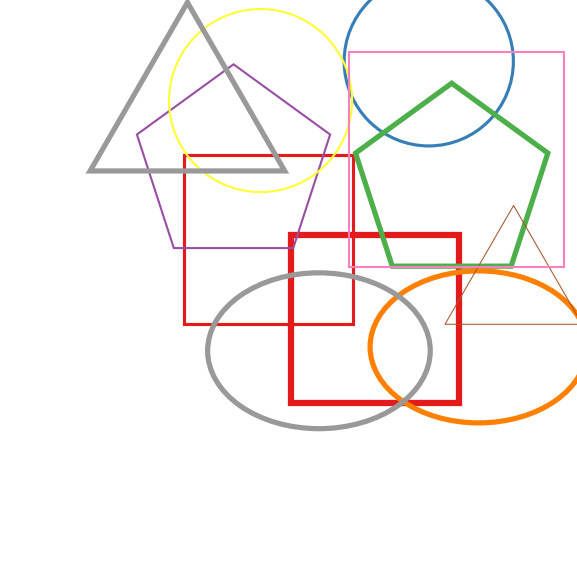[{"shape": "square", "thickness": 3, "radius": 0.73, "center": [0.649, 0.446]}, {"shape": "square", "thickness": 1.5, "radius": 0.73, "center": [0.464, 0.585]}, {"shape": "circle", "thickness": 1.5, "radius": 0.73, "center": [0.742, 0.893]}, {"shape": "pentagon", "thickness": 2.5, "radius": 0.88, "center": [0.782, 0.68]}, {"shape": "pentagon", "thickness": 1, "radius": 0.88, "center": [0.404, 0.712]}, {"shape": "oval", "thickness": 2.5, "radius": 0.94, "center": [0.829, 0.398]}, {"shape": "circle", "thickness": 1, "radius": 0.79, "center": [0.451, 0.825]}, {"shape": "triangle", "thickness": 0.5, "radius": 0.69, "center": [0.889, 0.506]}, {"shape": "square", "thickness": 1, "radius": 0.93, "center": [0.791, 0.724]}, {"shape": "oval", "thickness": 2.5, "radius": 0.96, "center": [0.552, 0.392]}, {"shape": "triangle", "thickness": 2.5, "radius": 0.97, "center": [0.325, 0.8]}]